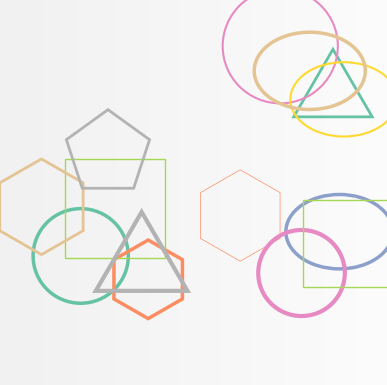[{"shape": "triangle", "thickness": 2, "radius": 0.58, "center": [0.859, 0.755]}, {"shape": "circle", "thickness": 2.5, "radius": 0.61, "center": [0.208, 0.335]}, {"shape": "hexagon", "thickness": 2.5, "radius": 0.51, "center": [0.382, 0.275]}, {"shape": "hexagon", "thickness": 0.5, "radius": 0.59, "center": [0.62, 0.44]}, {"shape": "oval", "thickness": 2.5, "radius": 0.69, "center": [0.876, 0.398]}, {"shape": "circle", "thickness": 1.5, "radius": 0.74, "center": [0.723, 0.88]}, {"shape": "circle", "thickness": 3, "radius": 0.56, "center": [0.778, 0.291]}, {"shape": "square", "thickness": 1, "radius": 0.56, "center": [0.894, 0.368]}, {"shape": "square", "thickness": 1, "radius": 0.64, "center": [0.297, 0.46]}, {"shape": "oval", "thickness": 1.5, "radius": 0.69, "center": [0.887, 0.742]}, {"shape": "oval", "thickness": 2.5, "radius": 0.72, "center": [0.799, 0.816]}, {"shape": "hexagon", "thickness": 2, "radius": 0.62, "center": [0.107, 0.463]}, {"shape": "triangle", "thickness": 3, "radius": 0.68, "center": [0.366, 0.313]}, {"shape": "pentagon", "thickness": 2, "radius": 0.56, "center": [0.279, 0.602]}]